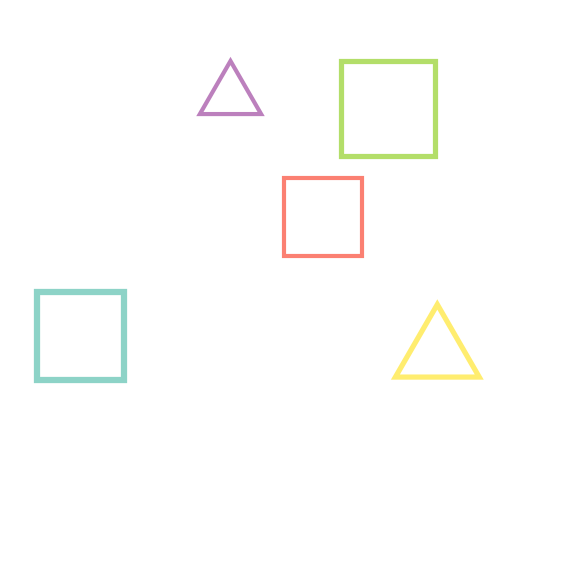[{"shape": "square", "thickness": 3, "radius": 0.38, "center": [0.14, 0.417]}, {"shape": "square", "thickness": 2, "radius": 0.34, "center": [0.559, 0.624]}, {"shape": "square", "thickness": 2.5, "radius": 0.41, "center": [0.672, 0.811]}, {"shape": "triangle", "thickness": 2, "radius": 0.31, "center": [0.399, 0.832]}, {"shape": "triangle", "thickness": 2.5, "radius": 0.42, "center": [0.757, 0.388]}]